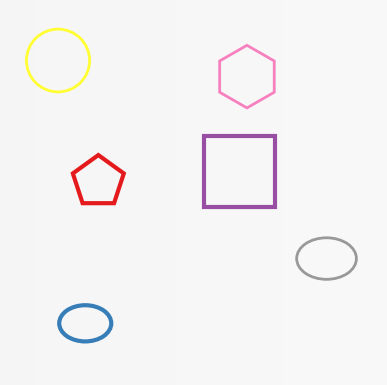[{"shape": "pentagon", "thickness": 3, "radius": 0.35, "center": [0.254, 0.528]}, {"shape": "oval", "thickness": 3, "radius": 0.34, "center": [0.22, 0.16]}, {"shape": "square", "thickness": 3, "radius": 0.46, "center": [0.618, 0.555]}, {"shape": "circle", "thickness": 2, "radius": 0.41, "center": [0.15, 0.843]}, {"shape": "hexagon", "thickness": 2, "radius": 0.41, "center": [0.637, 0.801]}, {"shape": "oval", "thickness": 2, "radius": 0.39, "center": [0.843, 0.328]}]